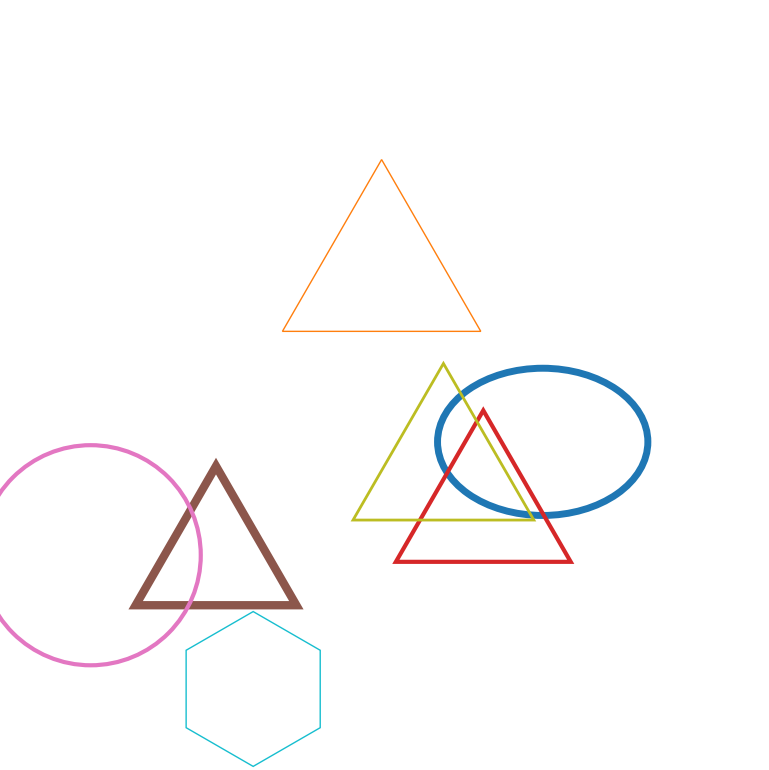[{"shape": "oval", "thickness": 2.5, "radius": 0.68, "center": [0.705, 0.426]}, {"shape": "triangle", "thickness": 0.5, "radius": 0.74, "center": [0.496, 0.644]}, {"shape": "triangle", "thickness": 1.5, "radius": 0.66, "center": [0.628, 0.336]}, {"shape": "triangle", "thickness": 3, "radius": 0.6, "center": [0.281, 0.274]}, {"shape": "circle", "thickness": 1.5, "radius": 0.71, "center": [0.118, 0.279]}, {"shape": "triangle", "thickness": 1, "radius": 0.68, "center": [0.576, 0.392]}, {"shape": "hexagon", "thickness": 0.5, "radius": 0.5, "center": [0.329, 0.105]}]